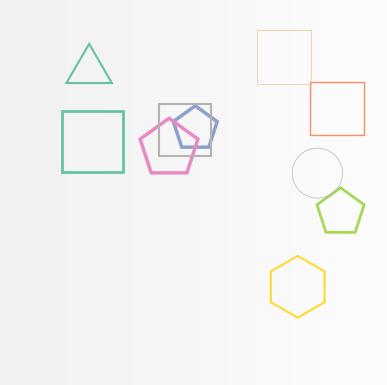[{"shape": "square", "thickness": 2, "radius": 0.4, "center": [0.239, 0.633]}, {"shape": "triangle", "thickness": 1.5, "radius": 0.34, "center": [0.23, 0.818]}, {"shape": "square", "thickness": 1, "radius": 0.35, "center": [0.871, 0.718]}, {"shape": "pentagon", "thickness": 2.5, "radius": 0.3, "center": [0.504, 0.666]}, {"shape": "pentagon", "thickness": 2.5, "radius": 0.39, "center": [0.436, 0.614]}, {"shape": "pentagon", "thickness": 2, "radius": 0.32, "center": [0.879, 0.448]}, {"shape": "hexagon", "thickness": 1.5, "radius": 0.4, "center": [0.768, 0.255]}, {"shape": "square", "thickness": 0.5, "radius": 0.35, "center": [0.733, 0.853]}, {"shape": "circle", "thickness": 0.5, "radius": 0.32, "center": [0.819, 0.55]}, {"shape": "square", "thickness": 1.5, "radius": 0.33, "center": [0.477, 0.662]}]